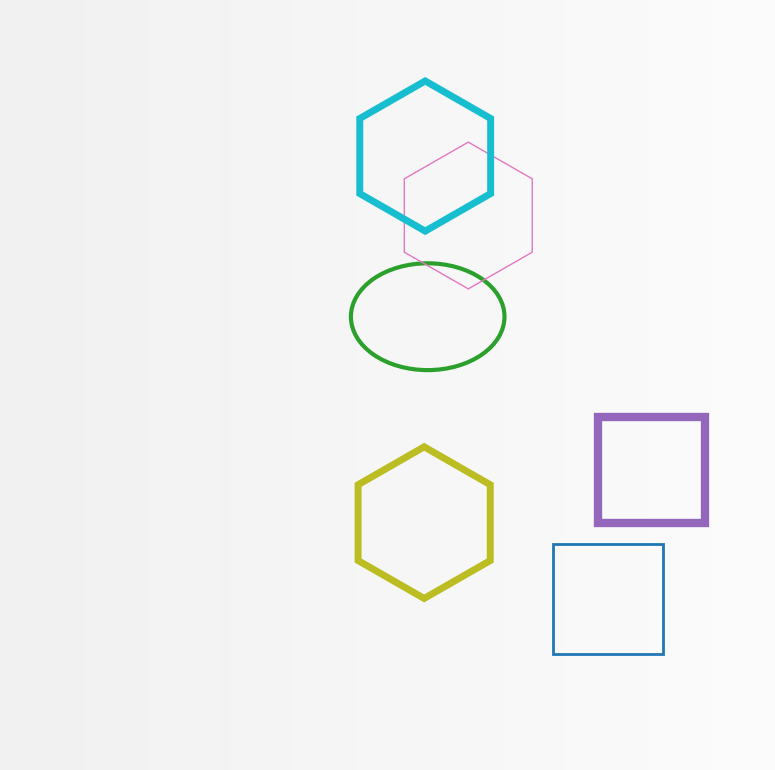[{"shape": "square", "thickness": 1, "radius": 0.36, "center": [0.784, 0.222]}, {"shape": "oval", "thickness": 1.5, "radius": 0.5, "center": [0.552, 0.589]}, {"shape": "square", "thickness": 3, "radius": 0.34, "center": [0.841, 0.39]}, {"shape": "hexagon", "thickness": 0.5, "radius": 0.48, "center": [0.604, 0.72]}, {"shape": "hexagon", "thickness": 2.5, "radius": 0.49, "center": [0.547, 0.321]}, {"shape": "hexagon", "thickness": 2.5, "radius": 0.49, "center": [0.549, 0.797]}]